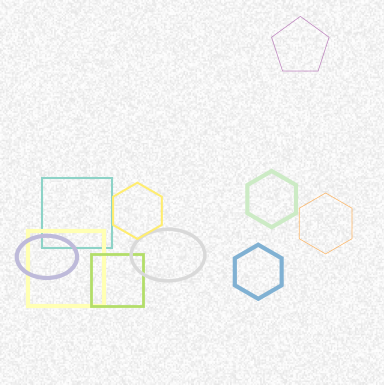[{"shape": "square", "thickness": 1.5, "radius": 0.46, "center": [0.2, 0.448]}, {"shape": "square", "thickness": 3, "radius": 0.49, "center": [0.171, 0.303]}, {"shape": "oval", "thickness": 3, "radius": 0.39, "center": [0.122, 0.333]}, {"shape": "hexagon", "thickness": 3, "radius": 0.35, "center": [0.671, 0.294]}, {"shape": "hexagon", "thickness": 0.5, "radius": 0.4, "center": [0.846, 0.42]}, {"shape": "square", "thickness": 2, "radius": 0.34, "center": [0.304, 0.273]}, {"shape": "oval", "thickness": 2.5, "radius": 0.48, "center": [0.436, 0.337]}, {"shape": "pentagon", "thickness": 0.5, "radius": 0.39, "center": [0.78, 0.879]}, {"shape": "hexagon", "thickness": 3, "radius": 0.36, "center": [0.706, 0.483]}, {"shape": "hexagon", "thickness": 1.5, "radius": 0.37, "center": [0.357, 0.452]}]